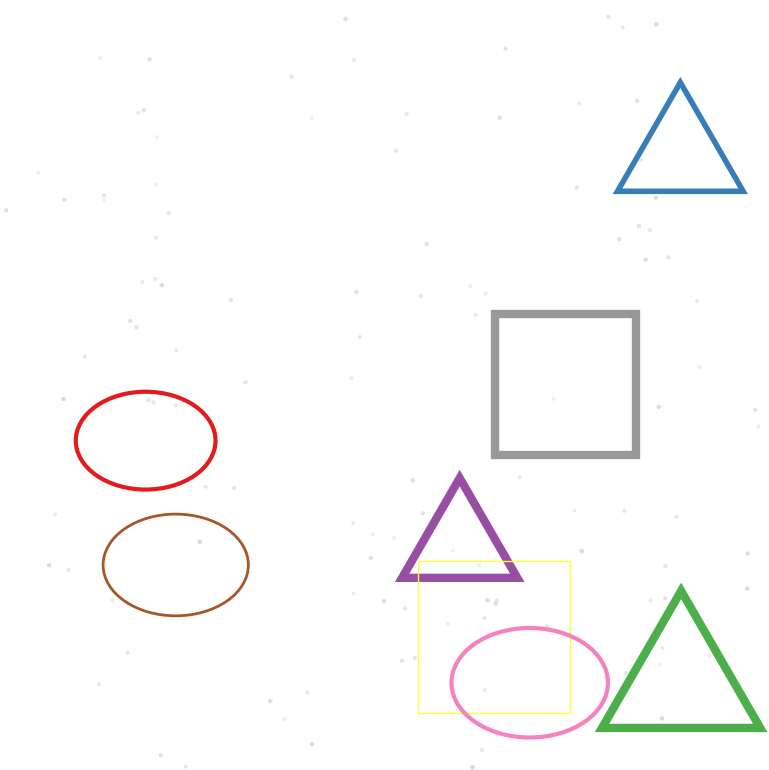[{"shape": "oval", "thickness": 1.5, "radius": 0.45, "center": [0.189, 0.428]}, {"shape": "triangle", "thickness": 2, "radius": 0.47, "center": [0.884, 0.799]}, {"shape": "triangle", "thickness": 3, "radius": 0.59, "center": [0.885, 0.114]}, {"shape": "triangle", "thickness": 3, "radius": 0.43, "center": [0.597, 0.293]}, {"shape": "square", "thickness": 0.5, "radius": 0.49, "center": [0.642, 0.173]}, {"shape": "oval", "thickness": 1, "radius": 0.47, "center": [0.228, 0.266]}, {"shape": "oval", "thickness": 1.5, "radius": 0.51, "center": [0.688, 0.113]}, {"shape": "square", "thickness": 3, "radius": 0.46, "center": [0.734, 0.501]}]